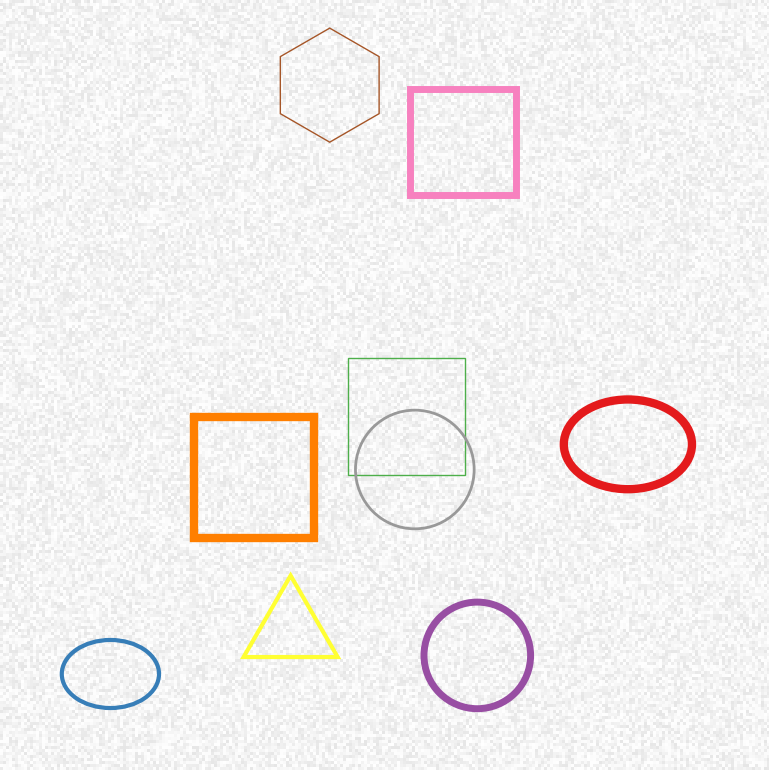[{"shape": "oval", "thickness": 3, "radius": 0.42, "center": [0.815, 0.423]}, {"shape": "oval", "thickness": 1.5, "radius": 0.32, "center": [0.143, 0.125]}, {"shape": "square", "thickness": 0.5, "radius": 0.38, "center": [0.528, 0.459]}, {"shape": "circle", "thickness": 2.5, "radius": 0.35, "center": [0.62, 0.149]}, {"shape": "square", "thickness": 3, "radius": 0.39, "center": [0.33, 0.38]}, {"shape": "triangle", "thickness": 1.5, "radius": 0.35, "center": [0.377, 0.182]}, {"shape": "hexagon", "thickness": 0.5, "radius": 0.37, "center": [0.428, 0.889]}, {"shape": "square", "thickness": 2.5, "radius": 0.34, "center": [0.601, 0.816]}, {"shape": "circle", "thickness": 1, "radius": 0.39, "center": [0.539, 0.39]}]